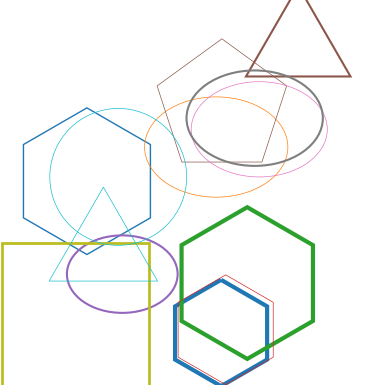[{"shape": "hexagon", "thickness": 1, "radius": 0.95, "center": [0.226, 0.529]}, {"shape": "hexagon", "thickness": 3, "radius": 0.69, "center": [0.574, 0.135]}, {"shape": "oval", "thickness": 0.5, "radius": 0.93, "center": [0.562, 0.618]}, {"shape": "hexagon", "thickness": 3, "radius": 0.99, "center": [0.642, 0.265]}, {"shape": "hexagon", "thickness": 0.5, "radius": 0.71, "center": [0.586, 0.143]}, {"shape": "oval", "thickness": 1.5, "radius": 0.72, "center": [0.318, 0.288]}, {"shape": "triangle", "thickness": 1.5, "radius": 0.78, "center": [0.775, 0.88]}, {"shape": "pentagon", "thickness": 0.5, "radius": 0.88, "center": [0.576, 0.722]}, {"shape": "oval", "thickness": 0.5, "radius": 0.88, "center": [0.673, 0.664]}, {"shape": "oval", "thickness": 1.5, "radius": 0.89, "center": [0.662, 0.693]}, {"shape": "square", "thickness": 2, "radius": 0.96, "center": [0.196, 0.177]}, {"shape": "circle", "thickness": 0.5, "radius": 0.89, "center": [0.307, 0.541]}, {"shape": "triangle", "thickness": 0.5, "radius": 0.81, "center": [0.269, 0.351]}]